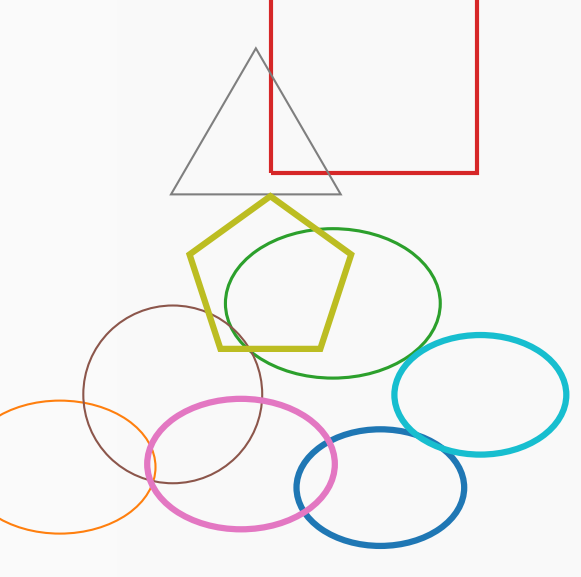[{"shape": "oval", "thickness": 3, "radius": 0.72, "center": [0.654, 0.155]}, {"shape": "oval", "thickness": 1, "radius": 0.82, "center": [0.103, 0.19]}, {"shape": "oval", "thickness": 1.5, "radius": 0.92, "center": [0.573, 0.474]}, {"shape": "square", "thickness": 2, "radius": 0.89, "center": [0.643, 0.877]}, {"shape": "circle", "thickness": 1, "radius": 0.77, "center": [0.297, 0.316]}, {"shape": "oval", "thickness": 3, "radius": 0.81, "center": [0.415, 0.196]}, {"shape": "triangle", "thickness": 1, "radius": 0.84, "center": [0.44, 0.747]}, {"shape": "pentagon", "thickness": 3, "radius": 0.73, "center": [0.465, 0.513]}, {"shape": "oval", "thickness": 3, "radius": 0.74, "center": [0.826, 0.315]}]